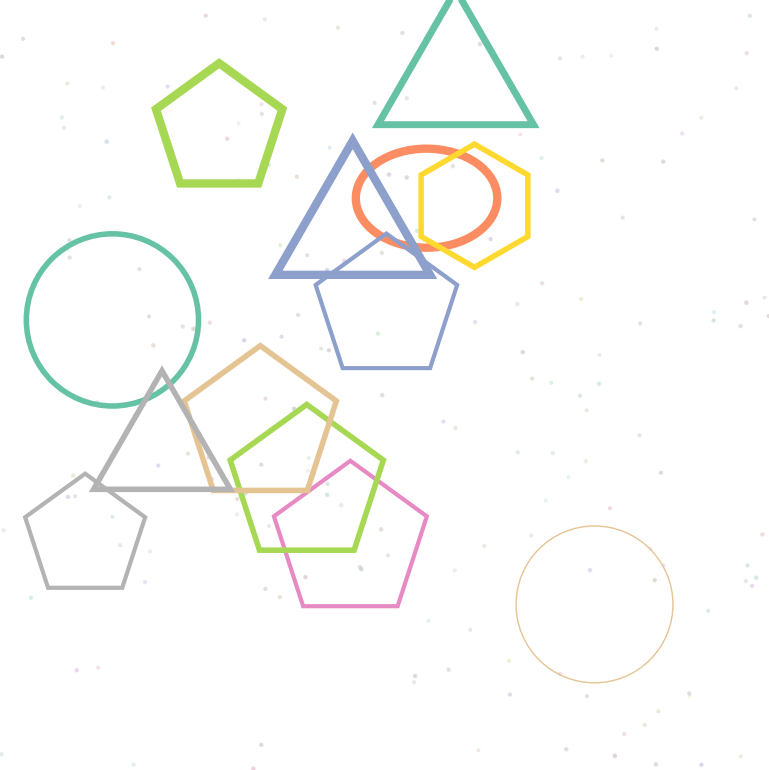[{"shape": "circle", "thickness": 2, "radius": 0.56, "center": [0.146, 0.585]}, {"shape": "triangle", "thickness": 2.5, "radius": 0.58, "center": [0.592, 0.896]}, {"shape": "oval", "thickness": 3, "radius": 0.46, "center": [0.554, 0.743]}, {"shape": "triangle", "thickness": 3, "radius": 0.58, "center": [0.458, 0.701]}, {"shape": "pentagon", "thickness": 1.5, "radius": 0.48, "center": [0.502, 0.6]}, {"shape": "pentagon", "thickness": 1.5, "radius": 0.52, "center": [0.455, 0.297]}, {"shape": "pentagon", "thickness": 3, "radius": 0.43, "center": [0.285, 0.832]}, {"shape": "pentagon", "thickness": 2, "radius": 0.52, "center": [0.398, 0.37]}, {"shape": "hexagon", "thickness": 2, "radius": 0.4, "center": [0.616, 0.733]}, {"shape": "circle", "thickness": 0.5, "radius": 0.51, "center": [0.772, 0.215]}, {"shape": "pentagon", "thickness": 2, "radius": 0.52, "center": [0.338, 0.447]}, {"shape": "triangle", "thickness": 2, "radius": 0.51, "center": [0.21, 0.416]}, {"shape": "pentagon", "thickness": 1.5, "radius": 0.41, "center": [0.111, 0.303]}]